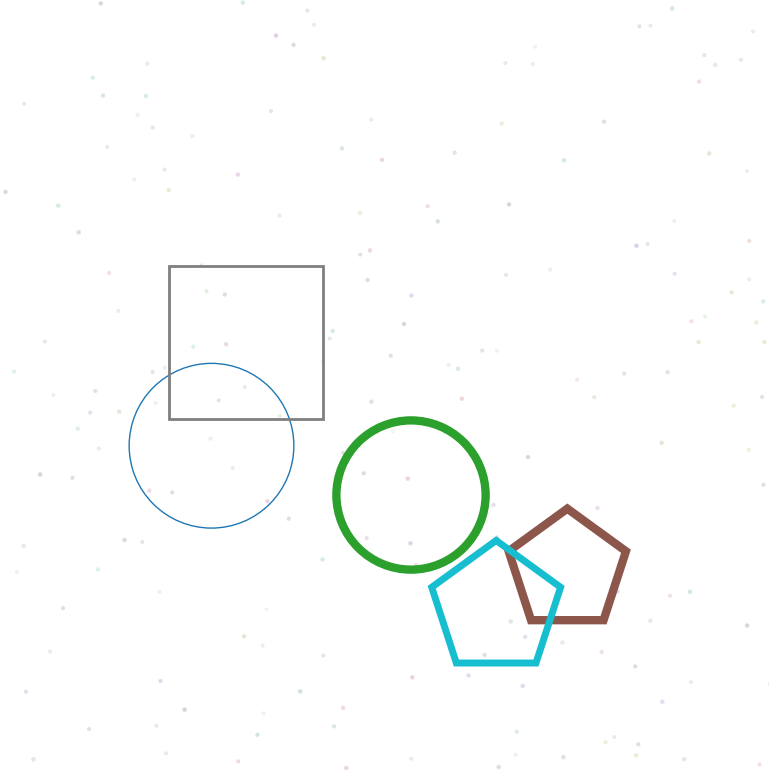[{"shape": "circle", "thickness": 0.5, "radius": 0.53, "center": [0.275, 0.421]}, {"shape": "circle", "thickness": 3, "radius": 0.48, "center": [0.534, 0.357]}, {"shape": "pentagon", "thickness": 3, "radius": 0.4, "center": [0.737, 0.259]}, {"shape": "square", "thickness": 1, "radius": 0.5, "center": [0.32, 0.555]}, {"shape": "pentagon", "thickness": 2.5, "radius": 0.44, "center": [0.644, 0.21]}]